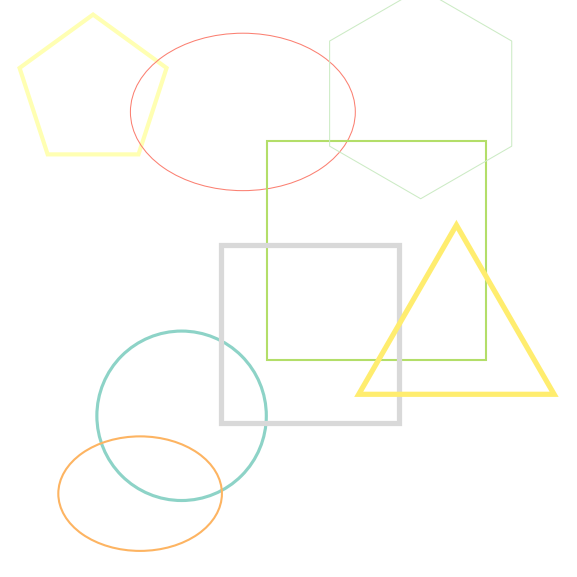[{"shape": "circle", "thickness": 1.5, "radius": 0.73, "center": [0.314, 0.279]}, {"shape": "pentagon", "thickness": 2, "radius": 0.67, "center": [0.161, 0.84]}, {"shape": "oval", "thickness": 0.5, "radius": 0.97, "center": [0.421, 0.805]}, {"shape": "oval", "thickness": 1, "radius": 0.71, "center": [0.243, 0.144]}, {"shape": "square", "thickness": 1, "radius": 0.95, "center": [0.652, 0.565]}, {"shape": "square", "thickness": 2.5, "radius": 0.77, "center": [0.537, 0.421]}, {"shape": "hexagon", "thickness": 0.5, "radius": 0.91, "center": [0.728, 0.837]}, {"shape": "triangle", "thickness": 2.5, "radius": 0.98, "center": [0.79, 0.414]}]